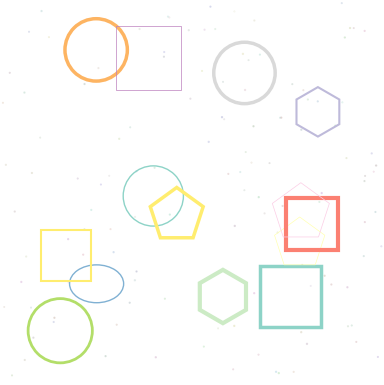[{"shape": "square", "thickness": 2.5, "radius": 0.39, "center": [0.754, 0.229]}, {"shape": "circle", "thickness": 1, "radius": 0.39, "center": [0.398, 0.491]}, {"shape": "pentagon", "thickness": 0.5, "radius": 0.34, "center": [0.778, 0.368]}, {"shape": "hexagon", "thickness": 1.5, "radius": 0.32, "center": [0.826, 0.709]}, {"shape": "square", "thickness": 3, "radius": 0.33, "center": [0.81, 0.418]}, {"shape": "oval", "thickness": 1, "radius": 0.35, "center": [0.251, 0.263]}, {"shape": "circle", "thickness": 2.5, "radius": 0.41, "center": [0.25, 0.87]}, {"shape": "circle", "thickness": 2, "radius": 0.42, "center": [0.156, 0.141]}, {"shape": "pentagon", "thickness": 0.5, "radius": 0.39, "center": [0.781, 0.448]}, {"shape": "circle", "thickness": 2.5, "radius": 0.4, "center": [0.635, 0.811]}, {"shape": "square", "thickness": 0.5, "radius": 0.42, "center": [0.386, 0.85]}, {"shape": "hexagon", "thickness": 3, "radius": 0.35, "center": [0.579, 0.23]}, {"shape": "square", "thickness": 1.5, "radius": 0.33, "center": [0.172, 0.336]}, {"shape": "pentagon", "thickness": 2.5, "radius": 0.36, "center": [0.459, 0.441]}]